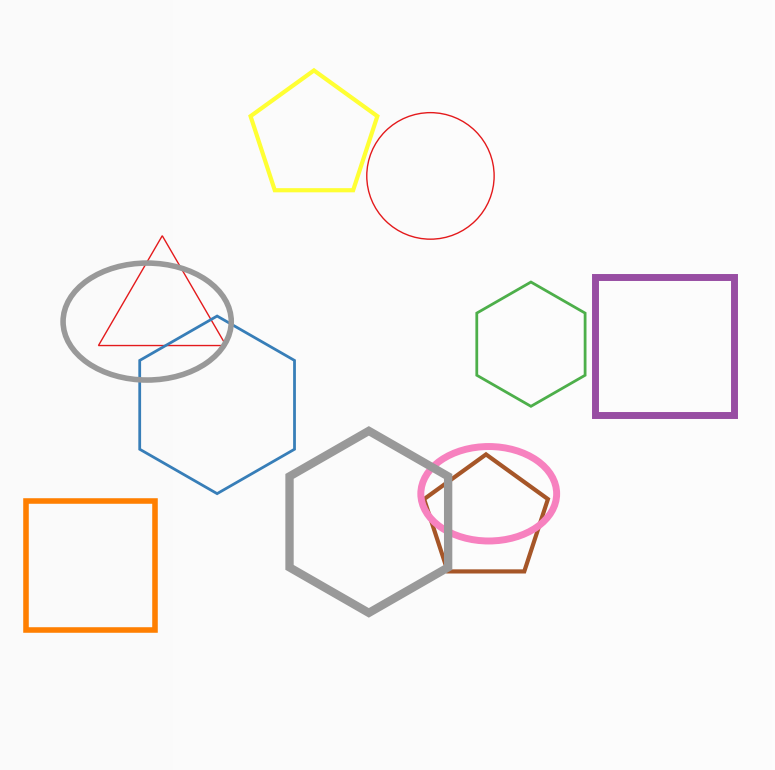[{"shape": "triangle", "thickness": 0.5, "radius": 0.48, "center": [0.209, 0.599]}, {"shape": "circle", "thickness": 0.5, "radius": 0.41, "center": [0.555, 0.772]}, {"shape": "hexagon", "thickness": 1, "radius": 0.58, "center": [0.28, 0.474]}, {"shape": "hexagon", "thickness": 1, "radius": 0.4, "center": [0.685, 0.553]}, {"shape": "square", "thickness": 2.5, "radius": 0.45, "center": [0.857, 0.551]}, {"shape": "square", "thickness": 2, "radius": 0.42, "center": [0.117, 0.266]}, {"shape": "pentagon", "thickness": 1.5, "radius": 0.43, "center": [0.405, 0.823]}, {"shape": "pentagon", "thickness": 1.5, "radius": 0.42, "center": [0.627, 0.326]}, {"shape": "oval", "thickness": 2.5, "radius": 0.44, "center": [0.631, 0.359]}, {"shape": "oval", "thickness": 2, "radius": 0.54, "center": [0.19, 0.582]}, {"shape": "hexagon", "thickness": 3, "radius": 0.59, "center": [0.476, 0.322]}]